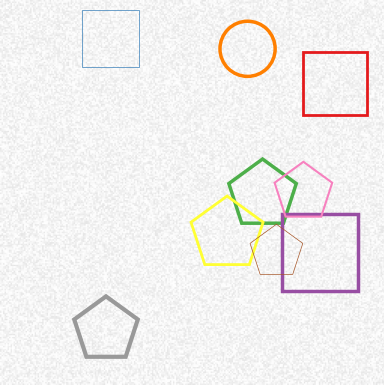[{"shape": "square", "thickness": 2, "radius": 0.41, "center": [0.87, 0.783]}, {"shape": "square", "thickness": 0.5, "radius": 0.37, "center": [0.288, 0.9]}, {"shape": "pentagon", "thickness": 2.5, "radius": 0.46, "center": [0.682, 0.495]}, {"shape": "square", "thickness": 2.5, "radius": 0.5, "center": [0.831, 0.344]}, {"shape": "circle", "thickness": 2.5, "radius": 0.36, "center": [0.643, 0.873]}, {"shape": "pentagon", "thickness": 2, "radius": 0.49, "center": [0.59, 0.392]}, {"shape": "pentagon", "thickness": 0.5, "radius": 0.36, "center": [0.718, 0.346]}, {"shape": "pentagon", "thickness": 1.5, "radius": 0.39, "center": [0.788, 0.501]}, {"shape": "pentagon", "thickness": 3, "radius": 0.43, "center": [0.275, 0.143]}]